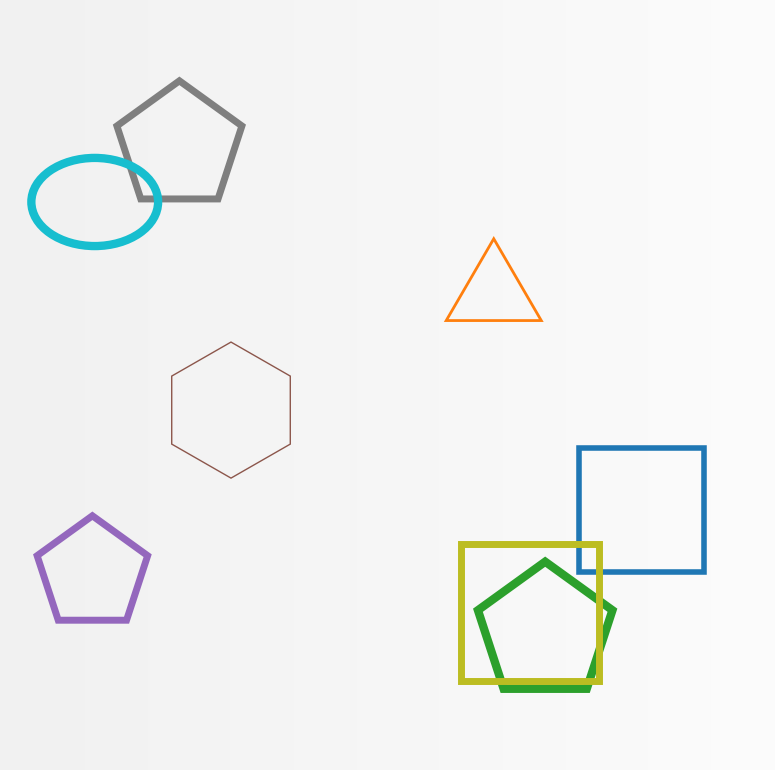[{"shape": "square", "thickness": 2, "radius": 0.4, "center": [0.828, 0.338]}, {"shape": "triangle", "thickness": 1, "radius": 0.35, "center": [0.637, 0.619]}, {"shape": "pentagon", "thickness": 3, "radius": 0.46, "center": [0.703, 0.179]}, {"shape": "pentagon", "thickness": 2.5, "radius": 0.37, "center": [0.119, 0.255]}, {"shape": "hexagon", "thickness": 0.5, "radius": 0.44, "center": [0.298, 0.467]}, {"shape": "pentagon", "thickness": 2.5, "radius": 0.42, "center": [0.231, 0.81]}, {"shape": "square", "thickness": 2.5, "radius": 0.45, "center": [0.684, 0.204]}, {"shape": "oval", "thickness": 3, "radius": 0.41, "center": [0.122, 0.738]}]